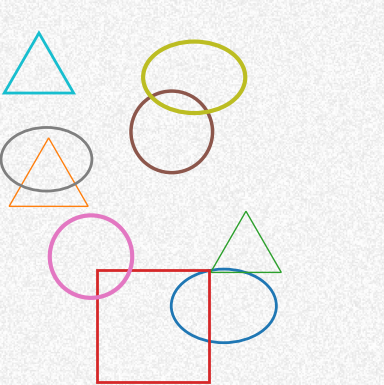[{"shape": "oval", "thickness": 2, "radius": 0.68, "center": [0.581, 0.205]}, {"shape": "triangle", "thickness": 1, "radius": 0.59, "center": [0.126, 0.523]}, {"shape": "triangle", "thickness": 1, "radius": 0.53, "center": [0.639, 0.345]}, {"shape": "square", "thickness": 2, "radius": 0.73, "center": [0.398, 0.153]}, {"shape": "circle", "thickness": 2.5, "radius": 0.53, "center": [0.446, 0.658]}, {"shape": "circle", "thickness": 3, "radius": 0.54, "center": [0.236, 0.333]}, {"shape": "oval", "thickness": 2, "radius": 0.59, "center": [0.121, 0.586]}, {"shape": "oval", "thickness": 3, "radius": 0.66, "center": [0.504, 0.799]}, {"shape": "triangle", "thickness": 2, "radius": 0.52, "center": [0.101, 0.81]}]